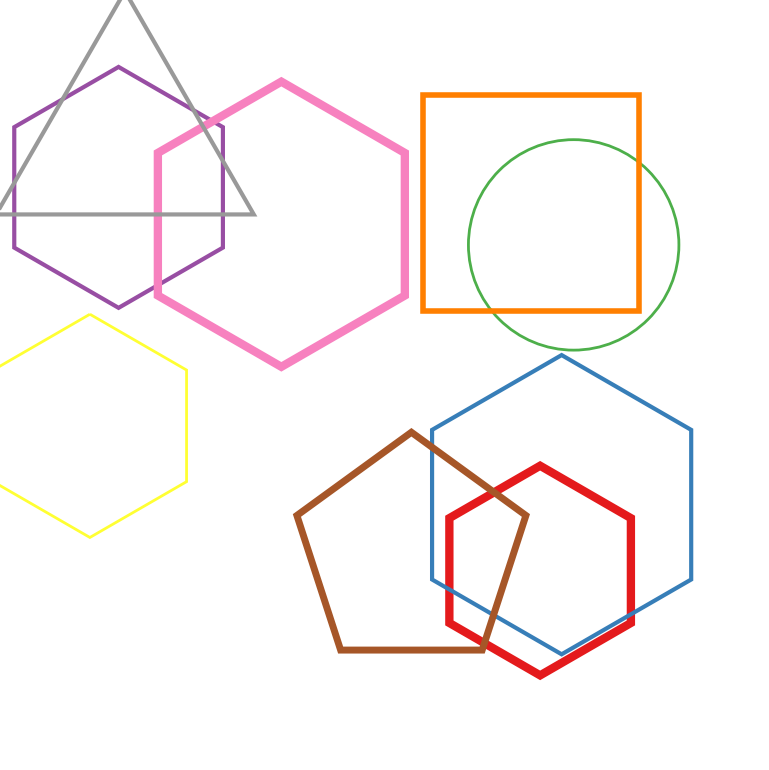[{"shape": "hexagon", "thickness": 3, "radius": 0.68, "center": [0.701, 0.259]}, {"shape": "hexagon", "thickness": 1.5, "radius": 0.97, "center": [0.729, 0.345]}, {"shape": "circle", "thickness": 1, "radius": 0.68, "center": [0.745, 0.682]}, {"shape": "hexagon", "thickness": 1.5, "radius": 0.78, "center": [0.154, 0.757]}, {"shape": "square", "thickness": 2, "radius": 0.7, "center": [0.69, 0.737]}, {"shape": "hexagon", "thickness": 1, "radius": 0.72, "center": [0.117, 0.447]}, {"shape": "pentagon", "thickness": 2.5, "radius": 0.78, "center": [0.534, 0.282]}, {"shape": "hexagon", "thickness": 3, "radius": 0.93, "center": [0.365, 0.709]}, {"shape": "triangle", "thickness": 1.5, "radius": 0.97, "center": [0.162, 0.818]}]